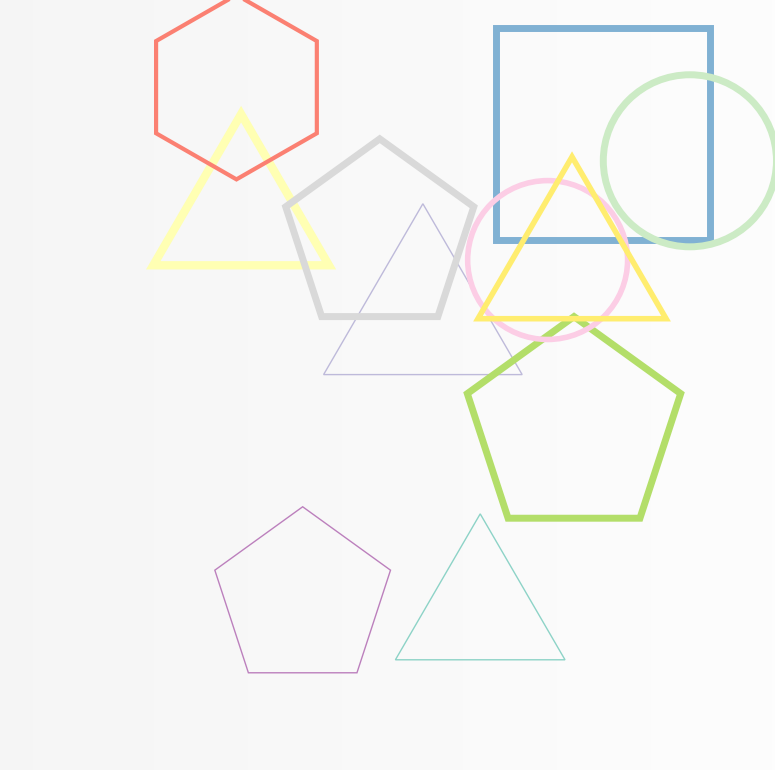[{"shape": "triangle", "thickness": 0.5, "radius": 0.63, "center": [0.62, 0.206]}, {"shape": "triangle", "thickness": 3, "radius": 0.65, "center": [0.311, 0.721]}, {"shape": "triangle", "thickness": 0.5, "radius": 0.74, "center": [0.546, 0.587]}, {"shape": "hexagon", "thickness": 1.5, "radius": 0.6, "center": [0.305, 0.887]}, {"shape": "square", "thickness": 2.5, "radius": 0.69, "center": [0.778, 0.826]}, {"shape": "pentagon", "thickness": 2.5, "radius": 0.72, "center": [0.741, 0.444]}, {"shape": "circle", "thickness": 2, "radius": 0.52, "center": [0.707, 0.662]}, {"shape": "pentagon", "thickness": 2.5, "radius": 0.64, "center": [0.49, 0.692]}, {"shape": "pentagon", "thickness": 0.5, "radius": 0.6, "center": [0.391, 0.223]}, {"shape": "circle", "thickness": 2.5, "radius": 0.56, "center": [0.89, 0.791]}, {"shape": "triangle", "thickness": 2, "radius": 0.7, "center": [0.738, 0.656]}]